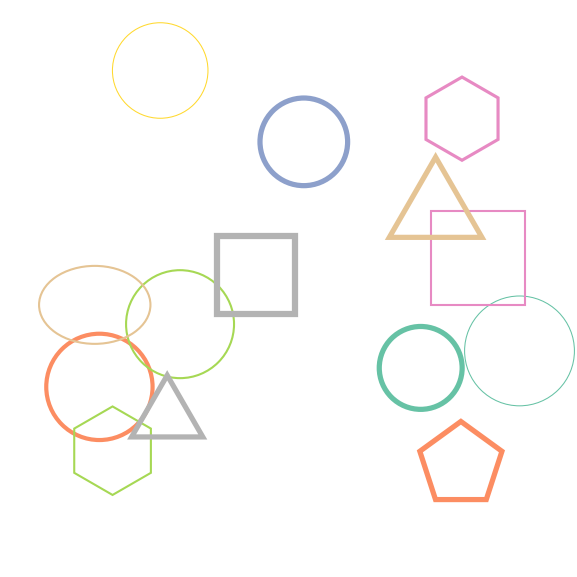[{"shape": "circle", "thickness": 0.5, "radius": 0.48, "center": [0.9, 0.391]}, {"shape": "circle", "thickness": 2.5, "radius": 0.36, "center": [0.728, 0.362]}, {"shape": "pentagon", "thickness": 2.5, "radius": 0.37, "center": [0.798, 0.195]}, {"shape": "circle", "thickness": 2, "radius": 0.46, "center": [0.172, 0.329]}, {"shape": "circle", "thickness": 2.5, "radius": 0.38, "center": [0.526, 0.754]}, {"shape": "hexagon", "thickness": 1.5, "radius": 0.36, "center": [0.8, 0.794]}, {"shape": "square", "thickness": 1, "radius": 0.41, "center": [0.828, 0.553]}, {"shape": "hexagon", "thickness": 1, "radius": 0.38, "center": [0.195, 0.219]}, {"shape": "circle", "thickness": 1, "radius": 0.47, "center": [0.312, 0.438]}, {"shape": "circle", "thickness": 0.5, "radius": 0.41, "center": [0.277, 0.877]}, {"shape": "triangle", "thickness": 2.5, "radius": 0.46, "center": [0.754, 0.634]}, {"shape": "oval", "thickness": 1, "radius": 0.48, "center": [0.164, 0.471]}, {"shape": "triangle", "thickness": 2.5, "radius": 0.36, "center": [0.29, 0.278]}, {"shape": "square", "thickness": 3, "radius": 0.34, "center": [0.443, 0.523]}]